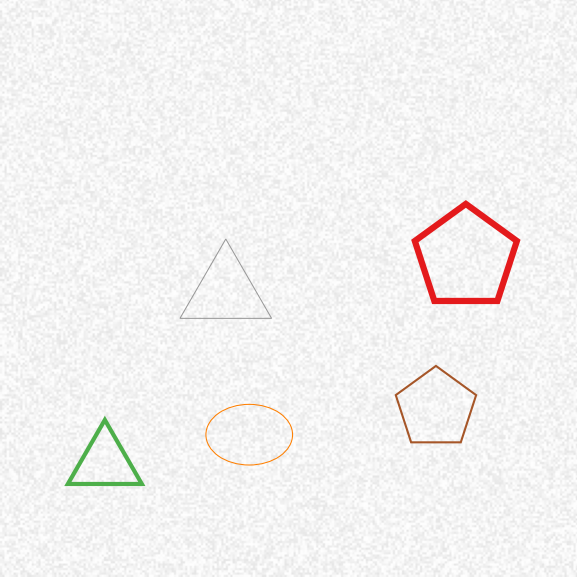[{"shape": "pentagon", "thickness": 3, "radius": 0.46, "center": [0.807, 0.553]}, {"shape": "triangle", "thickness": 2, "radius": 0.37, "center": [0.182, 0.198]}, {"shape": "oval", "thickness": 0.5, "radius": 0.38, "center": [0.432, 0.246]}, {"shape": "pentagon", "thickness": 1, "radius": 0.37, "center": [0.755, 0.292]}, {"shape": "triangle", "thickness": 0.5, "radius": 0.46, "center": [0.391, 0.494]}]